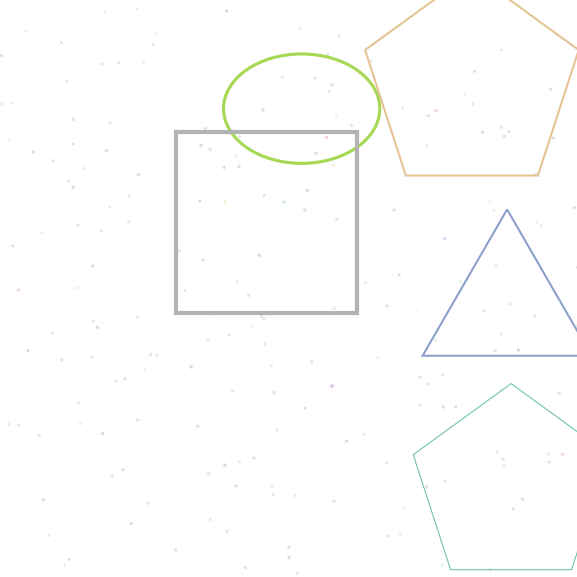[{"shape": "pentagon", "thickness": 0.5, "radius": 0.89, "center": [0.885, 0.157]}, {"shape": "triangle", "thickness": 1, "radius": 0.84, "center": [0.878, 0.468]}, {"shape": "oval", "thickness": 1.5, "radius": 0.68, "center": [0.522, 0.811]}, {"shape": "pentagon", "thickness": 1, "radius": 0.97, "center": [0.817, 0.852]}, {"shape": "square", "thickness": 2, "radius": 0.78, "center": [0.462, 0.614]}]